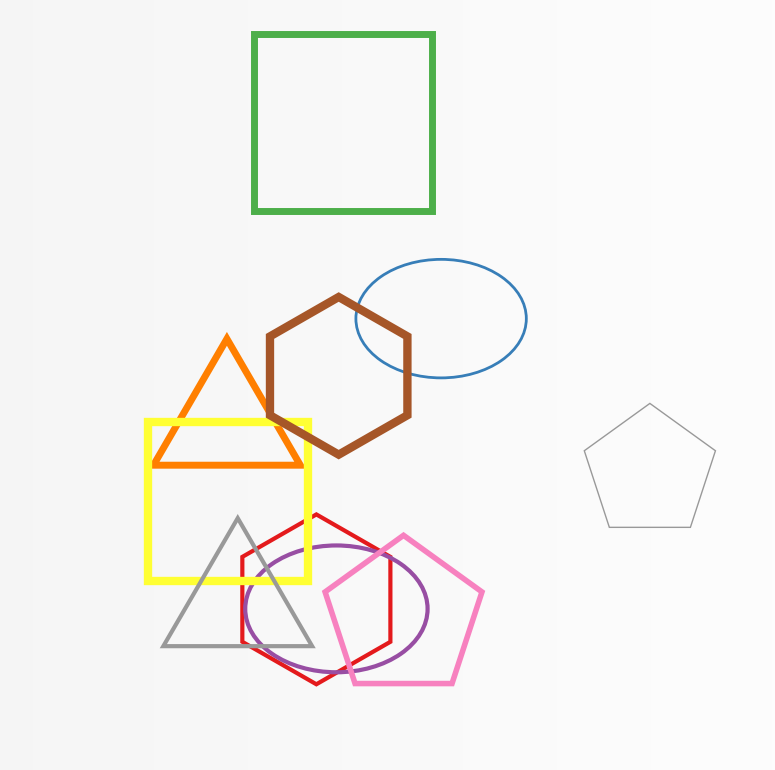[{"shape": "hexagon", "thickness": 1.5, "radius": 0.55, "center": [0.408, 0.222]}, {"shape": "oval", "thickness": 1, "radius": 0.55, "center": [0.569, 0.586]}, {"shape": "square", "thickness": 2.5, "radius": 0.57, "center": [0.442, 0.84]}, {"shape": "oval", "thickness": 1.5, "radius": 0.59, "center": [0.434, 0.209]}, {"shape": "triangle", "thickness": 2.5, "radius": 0.55, "center": [0.293, 0.451]}, {"shape": "square", "thickness": 3, "radius": 0.52, "center": [0.294, 0.349]}, {"shape": "hexagon", "thickness": 3, "radius": 0.51, "center": [0.437, 0.512]}, {"shape": "pentagon", "thickness": 2, "radius": 0.53, "center": [0.521, 0.198]}, {"shape": "pentagon", "thickness": 0.5, "radius": 0.44, "center": [0.839, 0.387]}, {"shape": "triangle", "thickness": 1.5, "radius": 0.55, "center": [0.307, 0.216]}]